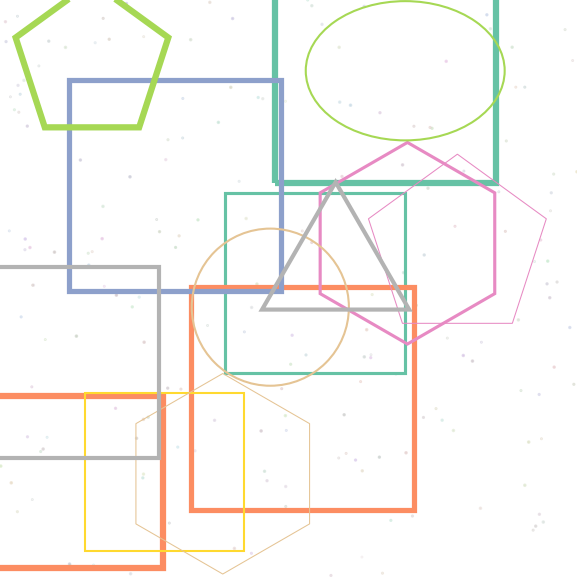[{"shape": "square", "thickness": 1.5, "radius": 0.78, "center": [0.545, 0.508]}, {"shape": "square", "thickness": 3, "radius": 0.95, "center": [0.667, 0.874]}, {"shape": "square", "thickness": 3, "radius": 0.75, "center": [0.133, 0.164]}, {"shape": "square", "thickness": 2.5, "radius": 0.96, "center": [0.523, 0.31]}, {"shape": "square", "thickness": 2.5, "radius": 0.92, "center": [0.303, 0.678]}, {"shape": "hexagon", "thickness": 1.5, "radius": 0.87, "center": [0.706, 0.578]}, {"shape": "pentagon", "thickness": 0.5, "radius": 0.81, "center": [0.792, 0.57]}, {"shape": "oval", "thickness": 1, "radius": 0.86, "center": [0.702, 0.877]}, {"shape": "pentagon", "thickness": 3, "radius": 0.7, "center": [0.159, 0.891]}, {"shape": "square", "thickness": 1, "radius": 0.69, "center": [0.285, 0.182]}, {"shape": "hexagon", "thickness": 0.5, "radius": 0.87, "center": [0.386, 0.179]}, {"shape": "circle", "thickness": 1, "radius": 0.68, "center": [0.468, 0.467]}, {"shape": "square", "thickness": 2, "radius": 0.83, "center": [0.11, 0.372]}, {"shape": "triangle", "thickness": 2, "radius": 0.74, "center": [0.581, 0.537]}]